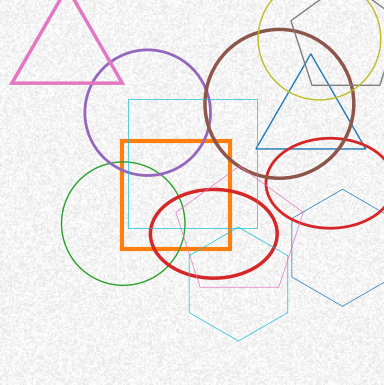[{"shape": "hexagon", "thickness": 0.5, "radius": 0.76, "center": [0.89, 0.356]}, {"shape": "triangle", "thickness": 1, "radius": 0.82, "center": [0.807, 0.695]}, {"shape": "square", "thickness": 3, "radius": 0.7, "center": [0.457, 0.494]}, {"shape": "circle", "thickness": 1, "radius": 0.8, "center": [0.32, 0.419]}, {"shape": "oval", "thickness": 2.5, "radius": 0.82, "center": [0.555, 0.393]}, {"shape": "oval", "thickness": 2, "radius": 0.83, "center": [0.858, 0.524]}, {"shape": "circle", "thickness": 2, "radius": 0.82, "center": [0.384, 0.707]}, {"shape": "circle", "thickness": 2.5, "radius": 0.97, "center": [0.726, 0.73]}, {"shape": "triangle", "thickness": 2.5, "radius": 0.83, "center": [0.174, 0.867]}, {"shape": "pentagon", "thickness": 0.5, "radius": 0.87, "center": [0.622, 0.395]}, {"shape": "pentagon", "thickness": 1, "radius": 0.75, "center": [0.898, 0.9]}, {"shape": "circle", "thickness": 1, "radius": 0.8, "center": [0.83, 0.9]}, {"shape": "hexagon", "thickness": 0.5, "radius": 0.74, "center": [0.619, 0.262]}, {"shape": "square", "thickness": 0.5, "radius": 0.84, "center": [0.5, 0.575]}]